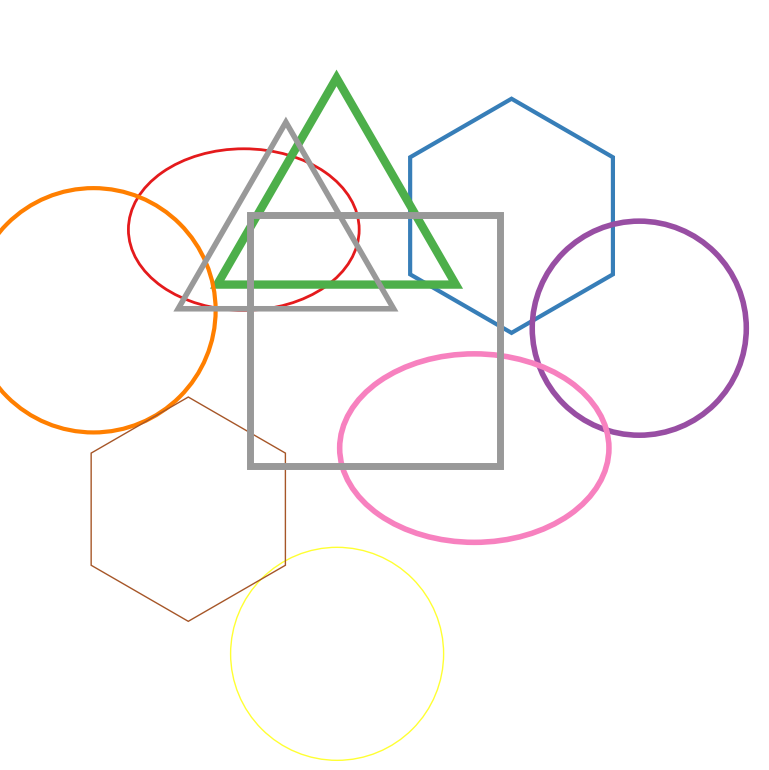[{"shape": "oval", "thickness": 1, "radius": 0.75, "center": [0.317, 0.702]}, {"shape": "hexagon", "thickness": 1.5, "radius": 0.76, "center": [0.664, 0.72]}, {"shape": "triangle", "thickness": 3, "radius": 0.89, "center": [0.437, 0.72]}, {"shape": "circle", "thickness": 2, "radius": 0.7, "center": [0.83, 0.574]}, {"shape": "circle", "thickness": 1.5, "radius": 0.79, "center": [0.121, 0.597]}, {"shape": "circle", "thickness": 0.5, "radius": 0.69, "center": [0.438, 0.151]}, {"shape": "hexagon", "thickness": 0.5, "radius": 0.73, "center": [0.245, 0.339]}, {"shape": "oval", "thickness": 2, "radius": 0.87, "center": [0.616, 0.418]}, {"shape": "square", "thickness": 2.5, "radius": 0.81, "center": [0.487, 0.558]}, {"shape": "triangle", "thickness": 2, "radius": 0.81, "center": [0.371, 0.68]}]